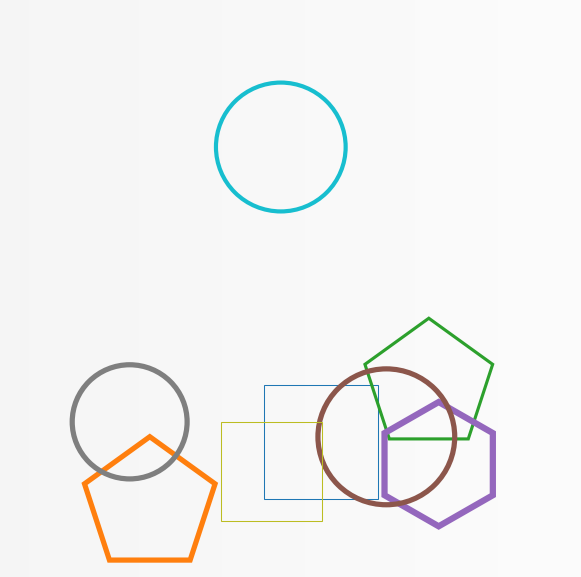[{"shape": "square", "thickness": 0.5, "radius": 0.49, "center": [0.552, 0.234]}, {"shape": "pentagon", "thickness": 2.5, "radius": 0.59, "center": [0.258, 0.125]}, {"shape": "pentagon", "thickness": 1.5, "radius": 0.58, "center": [0.738, 0.333]}, {"shape": "hexagon", "thickness": 3, "radius": 0.54, "center": [0.755, 0.195]}, {"shape": "circle", "thickness": 2.5, "radius": 0.59, "center": [0.665, 0.243]}, {"shape": "circle", "thickness": 2.5, "radius": 0.49, "center": [0.223, 0.269]}, {"shape": "square", "thickness": 0.5, "radius": 0.43, "center": [0.467, 0.183]}, {"shape": "circle", "thickness": 2, "radius": 0.56, "center": [0.483, 0.745]}]